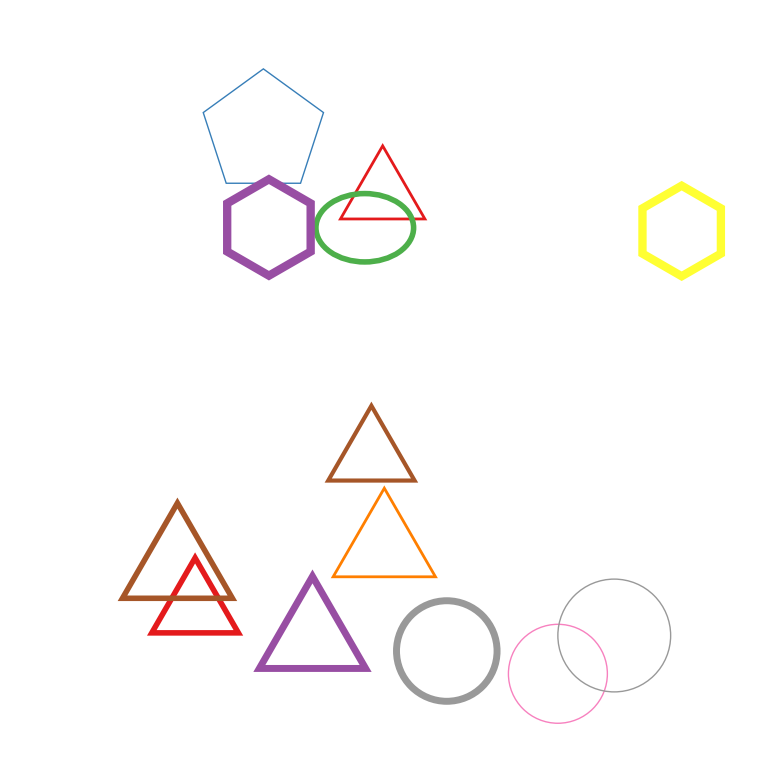[{"shape": "triangle", "thickness": 1, "radius": 0.32, "center": [0.497, 0.747]}, {"shape": "triangle", "thickness": 2, "radius": 0.32, "center": [0.253, 0.211]}, {"shape": "pentagon", "thickness": 0.5, "radius": 0.41, "center": [0.342, 0.828]}, {"shape": "oval", "thickness": 2, "radius": 0.32, "center": [0.474, 0.704]}, {"shape": "hexagon", "thickness": 3, "radius": 0.31, "center": [0.349, 0.705]}, {"shape": "triangle", "thickness": 2.5, "radius": 0.4, "center": [0.406, 0.172]}, {"shape": "triangle", "thickness": 1, "radius": 0.38, "center": [0.499, 0.289]}, {"shape": "hexagon", "thickness": 3, "radius": 0.29, "center": [0.885, 0.7]}, {"shape": "triangle", "thickness": 1.5, "radius": 0.32, "center": [0.482, 0.408]}, {"shape": "triangle", "thickness": 2, "radius": 0.41, "center": [0.23, 0.264]}, {"shape": "circle", "thickness": 0.5, "radius": 0.32, "center": [0.725, 0.125]}, {"shape": "circle", "thickness": 0.5, "radius": 0.37, "center": [0.798, 0.175]}, {"shape": "circle", "thickness": 2.5, "radius": 0.33, "center": [0.58, 0.155]}]